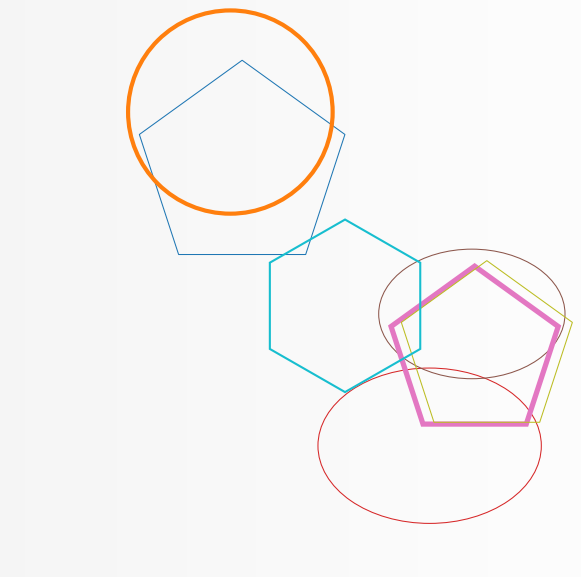[{"shape": "pentagon", "thickness": 0.5, "radius": 0.93, "center": [0.417, 0.709]}, {"shape": "circle", "thickness": 2, "radius": 0.88, "center": [0.396, 0.805]}, {"shape": "oval", "thickness": 0.5, "radius": 0.96, "center": [0.739, 0.227]}, {"shape": "oval", "thickness": 0.5, "radius": 0.8, "center": [0.812, 0.456]}, {"shape": "pentagon", "thickness": 2.5, "radius": 0.76, "center": [0.817, 0.387]}, {"shape": "pentagon", "thickness": 0.5, "radius": 0.77, "center": [0.838, 0.393]}, {"shape": "hexagon", "thickness": 1, "radius": 0.75, "center": [0.594, 0.47]}]